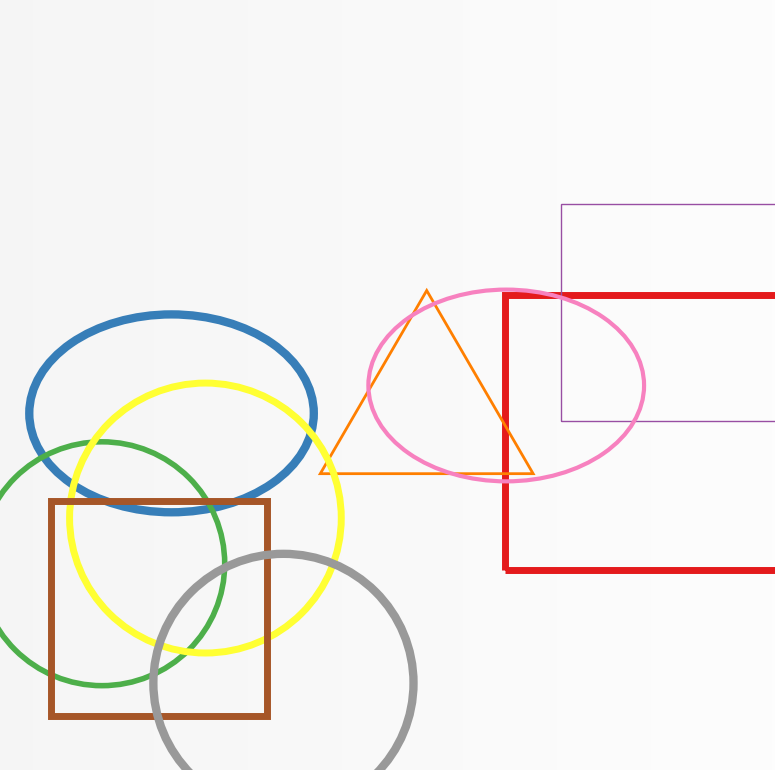[{"shape": "square", "thickness": 2.5, "radius": 0.89, "center": [0.83, 0.438]}, {"shape": "oval", "thickness": 3, "radius": 0.92, "center": [0.221, 0.463]}, {"shape": "circle", "thickness": 2, "radius": 0.79, "center": [0.132, 0.268]}, {"shape": "square", "thickness": 0.5, "radius": 0.7, "center": [0.864, 0.594]}, {"shape": "triangle", "thickness": 1, "radius": 0.79, "center": [0.551, 0.464]}, {"shape": "circle", "thickness": 2.5, "radius": 0.88, "center": [0.265, 0.327]}, {"shape": "square", "thickness": 2.5, "radius": 0.7, "center": [0.205, 0.21]}, {"shape": "oval", "thickness": 1.5, "radius": 0.89, "center": [0.653, 0.499]}, {"shape": "circle", "thickness": 3, "radius": 0.84, "center": [0.366, 0.113]}]